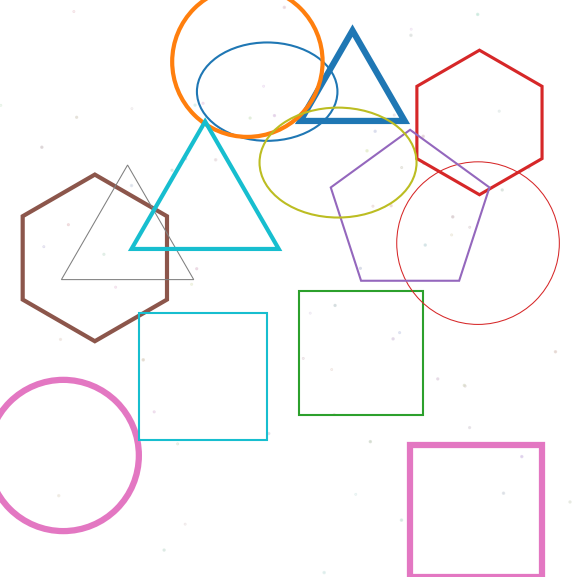[{"shape": "oval", "thickness": 1, "radius": 0.61, "center": [0.463, 0.84]}, {"shape": "triangle", "thickness": 3, "radius": 0.52, "center": [0.61, 0.842]}, {"shape": "circle", "thickness": 2, "radius": 0.65, "center": [0.428, 0.892]}, {"shape": "square", "thickness": 1, "radius": 0.54, "center": [0.625, 0.388]}, {"shape": "circle", "thickness": 0.5, "radius": 0.7, "center": [0.828, 0.578]}, {"shape": "hexagon", "thickness": 1.5, "radius": 0.63, "center": [0.83, 0.787]}, {"shape": "pentagon", "thickness": 1, "radius": 0.72, "center": [0.71, 0.63]}, {"shape": "hexagon", "thickness": 2, "radius": 0.72, "center": [0.164, 0.553]}, {"shape": "circle", "thickness": 3, "radius": 0.65, "center": [0.11, 0.21]}, {"shape": "square", "thickness": 3, "radius": 0.57, "center": [0.825, 0.114]}, {"shape": "triangle", "thickness": 0.5, "radius": 0.66, "center": [0.221, 0.581]}, {"shape": "oval", "thickness": 1, "radius": 0.68, "center": [0.585, 0.718]}, {"shape": "triangle", "thickness": 2, "radius": 0.74, "center": [0.355, 0.642]}, {"shape": "square", "thickness": 1, "radius": 0.55, "center": [0.351, 0.347]}]